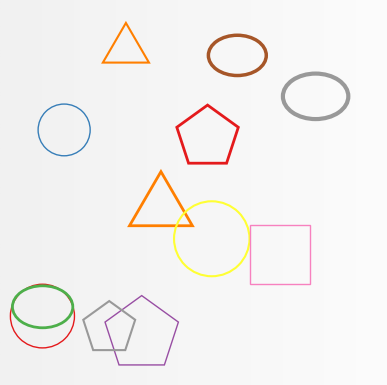[{"shape": "pentagon", "thickness": 2, "radius": 0.42, "center": [0.536, 0.644]}, {"shape": "circle", "thickness": 1, "radius": 0.41, "center": [0.11, 0.179]}, {"shape": "circle", "thickness": 1, "radius": 0.34, "center": [0.166, 0.663]}, {"shape": "oval", "thickness": 2, "radius": 0.39, "center": [0.11, 0.203]}, {"shape": "pentagon", "thickness": 1, "radius": 0.5, "center": [0.366, 0.133]}, {"shape": "triangle", "thickness": 1.5, "radius": 0.34, "center": [0.325, 0.872]}, {"shape": "triangle", "thickness": 2, "radius": 0.47, "center": [0.415, 0.461]}, {"shape": "circle", "thickness": 1.5, "radius": 0.49, "center": [0.547, 0.38]}, {"shape": "oval", "thickness": 2.5, "radius": 0.37, "center": [0.612, 0.856]}, {"shape": "square", "thickness": 1, "radius": 0.38, "center": [0.722, 0.34]}, {"shape": "pentagon", "thickness": 1.5, "radius": 0.35, "center": [0.282, 0.148]}, {"shape": "oval", "thickness": 3, "radius": 0.42, "center": [0.814, 0.75]}]